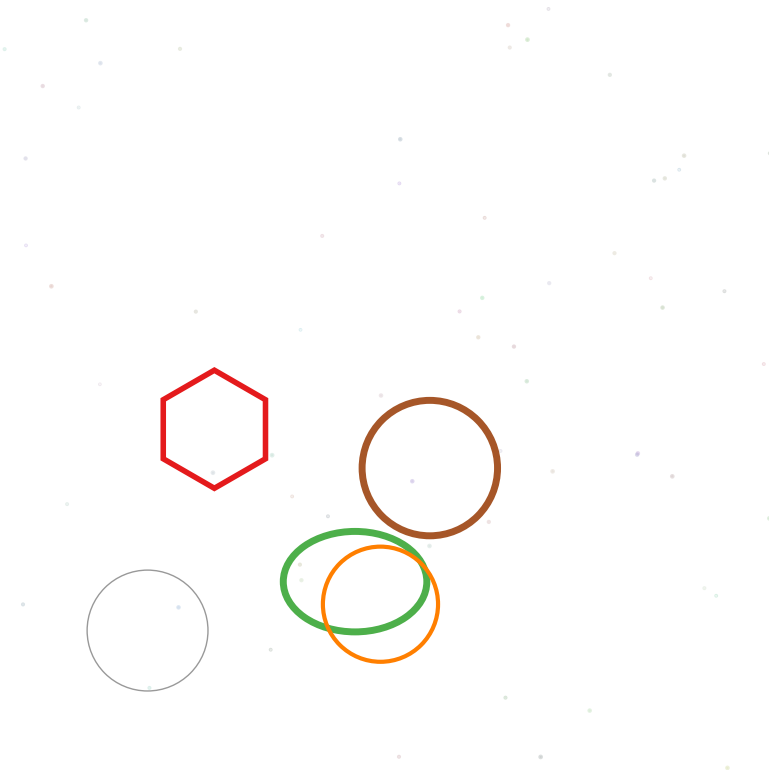[{"shape": "hexagon", "thickness": 2, "radius": 0.38, "center": [0.278, 0.443]}, {"shape": "oval", "thickness": 2.5, "radius": 0.47, "center": [0.461, 0.245]}, {"shape": "circle", "thickness": 1.5, "radius": 0.37, "center": [0.494, 0.215]}, {"shape": "circle", "thickness": 2.5, "radius": 0.44, "center": [0.558, 0.392]}, {"shape": "circle", "thickness": 0.5, "radius": 0.39, "center": [0.192, 0.181]}]